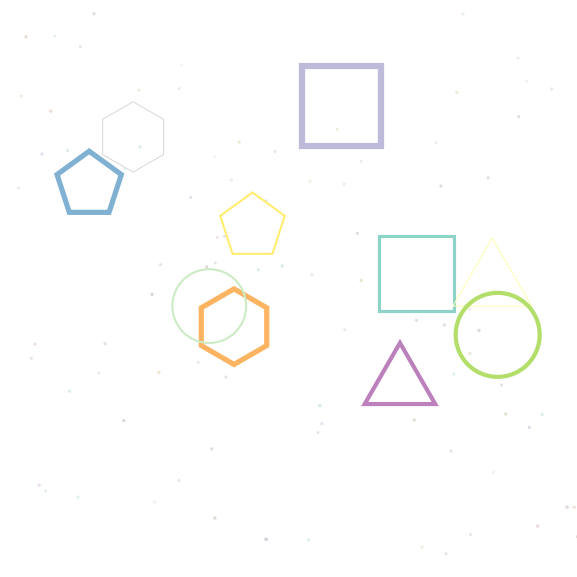[{"shape": "square", "thickness": 1.5, "radius": 0.32, "center": [0.721, 0.526]}, {"shape": "triangle", "thickness": 0.5, "radius": 0.39, "center": [0.852, 0.508]}, {"shape": "square", "thickness": 3, "radius": 0.34, "center": [0.592, 0.816]}, {"shape": "pentagon", "thickness": 2.5, "radius": 0.29, "center": [0.154, 0.679]}, {"shape": "hexagon", "thickness": 2.5, "radius": 0.33, "center": [0.405, 0.433]}, {"shape": "circle", "thickness": 2, "radius": 0.36, "center": [0.862, 0.419]}, {"shape": "hexagon", "thickness": 0.5, "radius": 0.3, "center": [0.23, 0.762]}, {"shape": "triangle", "thickness": 2, "radius": 0.35, "center": [0.693, 0.335]}, {"shape": "circle", "thickness": 1, "radius": 0.32, "center": [0.362, 0.469]}, {"shape": "pentagon", "thickness": 1, "radius": 0.29, "center": [0.437, 0.607]}]